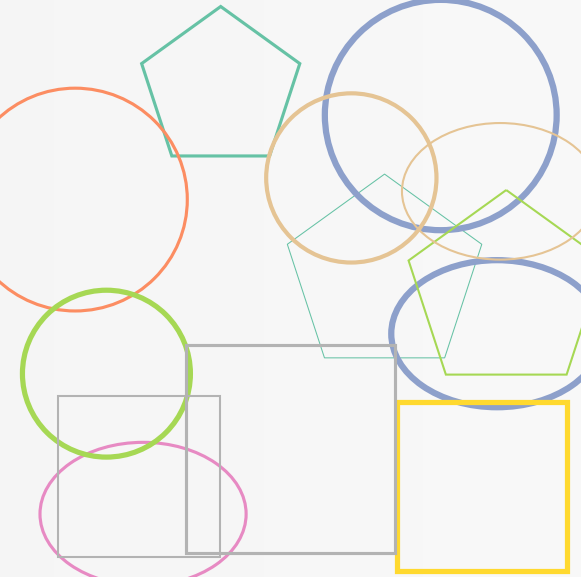[{"shape": "pentagon", "thickness": 1.5, "radius": 0.72, "center": [0.38, 0.845]}, {"shape": "pentagon", "thickness": 0.5, "radius": 0.88, "center": [0.662, 0.522]}, {"shape": "circle", "thickness": 1.5, "radius": 0.96, "center": [0.129, 0.654]}, {"shape": "oval", "thickness": 3, "radius": 0.91, "center": [0.855, 0.421]}, {"shape": "circle", "thickness": 3, "radius": 1.0, "center": [0.758, 0.8]}, {"shape": "oval", "thickness": 1.5, "radius": 0.89, "center": [0.246, 0.109]}, {"shape": "circle", "thickness": 2.5, "radius": 0.72, "center": [0.183, 0.352]}, {"shape": "pentagon", "thickness": 1, "radius": 0.88, "center": [0.871, 0.493]}, {"shape": "square", "thickness": 2.5, "radius": 0.73, "center": [0.83, 0.157]}, {"shape": "oval", "thickness": 1, "radius": 0.84, "center": [0.86, 0.668]}, {"shape": "circle", "thickness": 2, "radius": 0.73, "center": [0.604, 0.691]}, {"shape": "square", "thickness": 1, "radius": 0.7, "center": [0.239, 0.174]}, {"shape": "square", "thickness": 1.5, "radius": 0.9, "center": [0.5, 0.222]}]